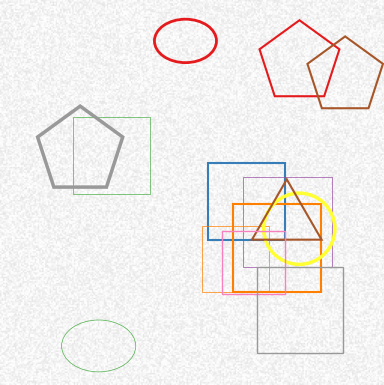[{"shape": "oval", "thickness": 2, "radius": 0.4, "center": [0.482, 0.894]}, {"shape": "pentagon", "thickness": 1.5, "radius": 0.55, "center": [0.778, 0.838]}, {"shape": "square", "thickness": 1.5, "radius": 0.5, "center": [0.64, 0.477]}, {"shape": "oval", "thickness": 0.5, "radius": 0.48, "center": [0.256, 0.101]}, {"shape": "square", "thickness": 0.5, "radius": 0.5, "center": [0.291, 0.597]}, {"shape": "square", "thickness": 0.5, "radius": 0.58, "center": [0.746, 0.424]}, {"shape": "square", "thickness": 1.5, "radius": 0.57, "center": [0.72, 0.356]}, {"shape": "square", "thickness": 0.5, "radius": 0.43, "center": [0.612, 0.328]}, {"shape": "circle", "thickness": 2.5, "radius": 0.46, "center": [0.777, 0.406]}, {"shape": "triangle", "thickness": 1.5, "radius": 0.52, "center": [0.745, 0.43]}, {"shape": "pentagon", "thickness": 1.5, "radius": 0.52, "center": [0.897, 0.802]}, {"shape": "square", "thickness": 1, "radius": 0.41, "center": [0.658, 0.318]}, {"shape": "pentagon", "thickness": 2.5, "radius": 0.58, "center": [0.208, 0.608]}, {"shape": "square", "thickness": 1, "radius": 0.56, "center": [0.779, 0.196]}]